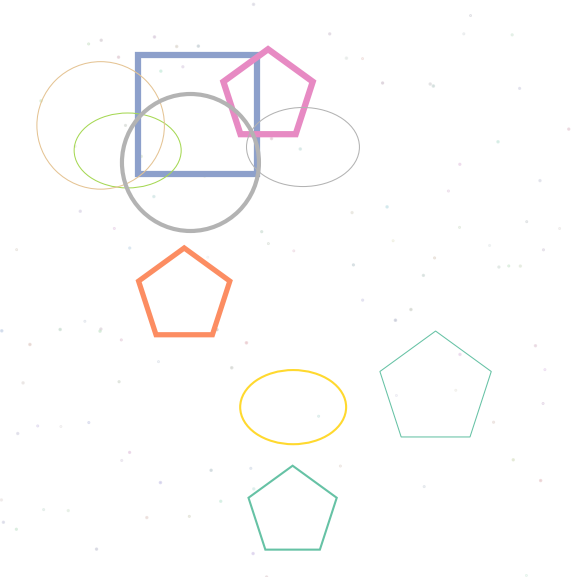[{"shape": "pentagon", "thickness": 0.5, "radius": 0.51, "center": [0.754, 0.325]}, {"shape": "pentagon", "thickness": 1, "radius": 0.4, "center": [0.507, 0.112]}, {"shape": "pentagon", "thickness": 2.5, "radius": 0.42, "center": [0.319, 0.487]}, {"shape": "square", "thickness": 3, "radius": 0.52, "center": [0.342, 0.801]}, {"shape": "pentagon", "thickness": 3, "radius": 0.41, "center": [0.464, 0.833]}, {"shape": "oval", "thickness": 0.5, "radius": 0.46, "center": [0.221, 0.739]}, {"shape": "oval", "thickness": 1, "radius": 0.46, "center": [0.508, 0.294]}, {"shape": "circle", "thickness": 0.5, "radius": 0.55, "center": [0.174, 0.782]}, {"shape": "oval", "thickness": 0.5, "radius": 0.49, "center": [0.525, 0.745]}, {"shape": "circle", "thickness": 2, "radius": 0.59, "center": [0.33, 0.718]}]